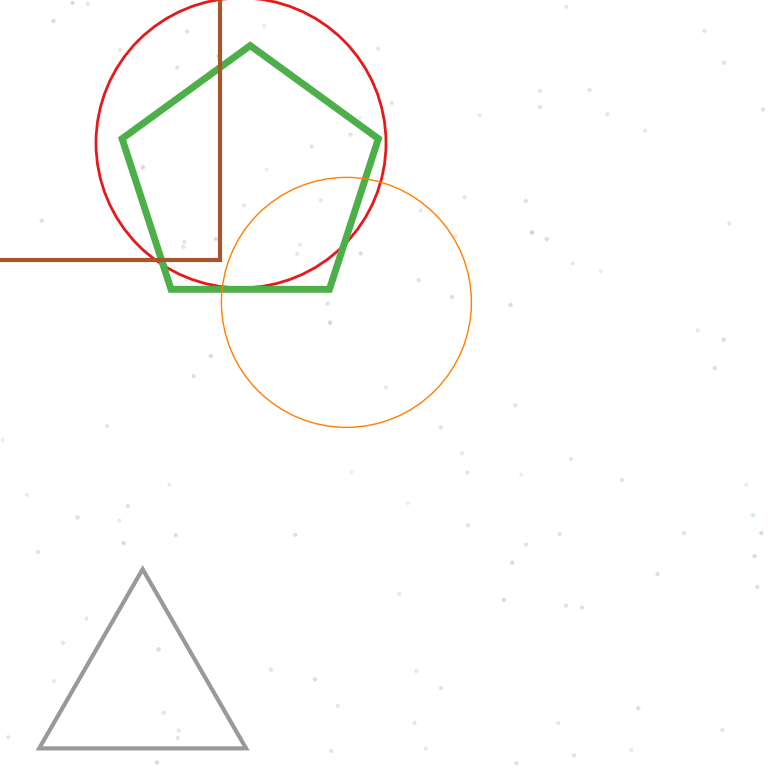[{"shape": "circle", "thickness": 1, "radius": 0.94, "center": [0.313, 0.814]}, {"shape": "pentagon", "thickness": 2.5, "radius": 0.87, "center": [0.325, 0.766]}, {"shape": "circle", "thickness": 0.5, "radius": 0.81, "center": [0.45, 0.607]}, {"shape": "square", "thickness": 1.5, "radius": 0.87, "center": [0.111, 0.837]}, {"shape": "triangle", "thickness": 1.5, "radius": 0.78, "center": [0.185, 0.106]}]